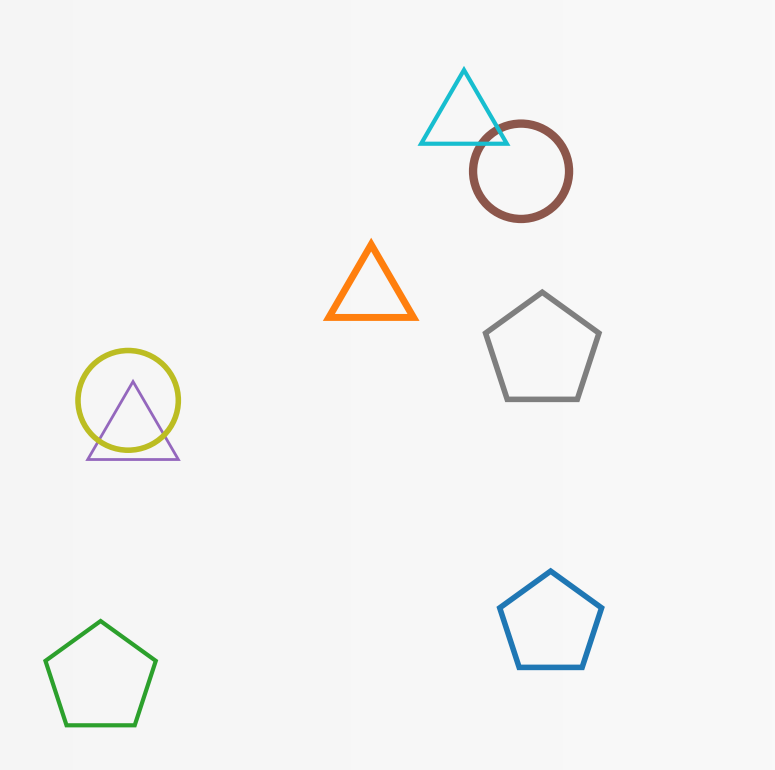[{"shape": "pentagon", "thickness": 2, "radius": 0.35, "center": [0.711, 0.189]}, {"shape": "triangle", "thickness": 2.5, "radius": 0.32, "center": [0.479, 0.619]}, {"shape": "pentagon", "thickness": 1.5, "radius": 0.37, "center": [0.13, 0.119]}, {"shape": "triangle", "thickness": 1, "radius": 0.34, "center": [0.172, 0.437]}, {"shape": "circle", "thickness": 3, "radius": 0.31, "center": [0.672, 0.778]}, {"shape": "pentagon", "thickness": 2, "radius": 0.38, "center": [0.7, 0.544]}, {"shape": "circle", "thickness": 2, "radius": 0.32, "center": [0.165, 0.48]}, {"shape": "triangle", "thickness": 1.5, "radius": 0.32, "center": [0.599, 0.845]}]